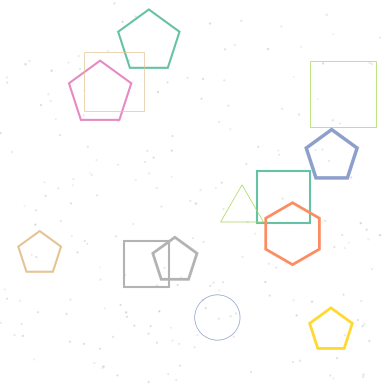[{"shape": "pentagon", "thickness": 1.5, "radius": 0.42, "center": [0.387, 0.892]}, {"shape": "square", "thickness": 1.5, "radius": 0.34, "center": [0.736, 0.488]}, {"shape": "hexagon", "thickness": 2, "radius": 0.4, "center": [0.76, 0.393]}, {"shape": "circle", "thickness": 0.5, "radius": 0.29, "center": [0.565, 0.175]}, {"shape": "pentagon", "thickness": 2.5, "radius": 0.35, "center": [0.861, 0.594]}, {"shape": "pentagon", "thickness": 1.5, "radius": 0.43, "center": [0.26, 0.757]}, {"shape": "square", "thickness": 0.5, "radius": 0.43, "center": [0.892, 0.756]}, {"shape": "triangle", "thickness": 0.5, "radius": 0.32, "center": [0.629, 0.456]}, {"shape": "pentagon", "thickness": 2, "radius": 0.29, "center": [0.86, 0.142]}, {"shape": "pentagon", "thickness": 1.5, "radius": 0.29, "center": [0.103, 0.341]}, {"shape": "square", "thickness": 0.5, "radius": 0.39, "center": [0.296, 0.788]}, {"shape": "pentagon", "thickness": 2, "radius": 0.3, "center": [0.454, 0.323]}, {"shape": "square", "thickness": 1.5, "radius": 0.29, "center": [0.381, 0.314]}]